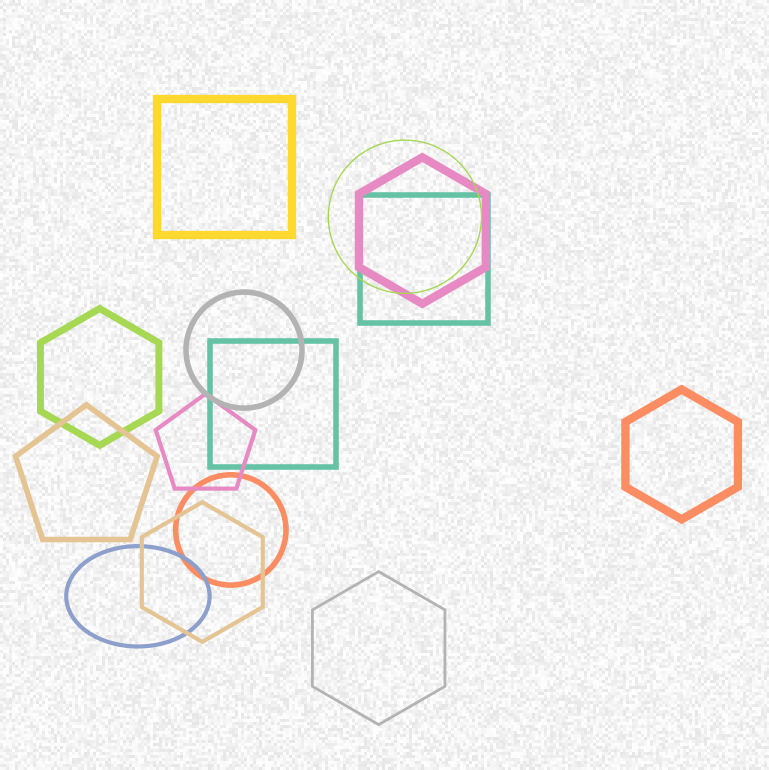[{"shape": "square", "thickness": 2, "radius": 0.41, "center": [0.354, 0.475]}, {"shape": "square", "thickness": 2, "radius": 0.42, "center": [0.551, 0.663]}, {"shape": "circle", "thickness": 2, "radius": 0.36, "center": [0.3, 0.312]}, {"shape": "hexagon", "thickness": 3, "radius": 0.42, "center": [0.885, 0.41]}, {"shape": "oval", "thickness": 1.5, "radius": 0.47, "center": [0.179, 0.226]}, {"shape": "pentagon", "thickness": 1.5, "radius": 0.34, "center": [0.267, 0.42]}, {"shape": "hexagon", "thickness": 3, "radius": 0.48, "center": [0.549, 0.701]}, {"shape": "hexagon", "thickness": 2.5, "radius": 0.44, "center": [0.129, 0.51]}, {"shape": "circle", "thickness": 0.5, "radius": 0.5, "center": [0.526, 0.719]}, {"shape": "square", "thickness": 3, "radius": 0.44, "center": [0.292, 0.783]}, {"shape": "hexagon", "thickness": 1.5, "radius": 0.45, "center": [0.263, 0.257]}, {"shape": "pentagon", "thickness": 2, "radius": 0.48, "center": [0.112, 0.378]}, {"shape": "circle", "thickness": 2, "radius": 0.38, "center": [0.317, 0.545]}, {"shape": "hexagon", "thickness": 1, "radius": 0.5, "center": [0.492, 0.158]}]